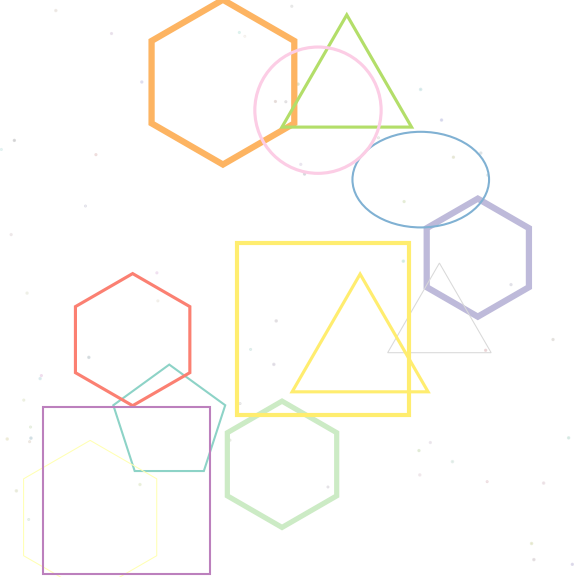[{"shape": "pentagon", "thickness": 1, "radius": 0.51, "center": [0.293, 0.266]}, {"shape": "hexagon", "thickness": 0.5, "radius": 0.67, "center": [0.156, 0.103]}, {"shape": "hexagon", "thickness": 3, "radius": 0.51, "center": [0.827, 0.553]}, {"shape": "hexagon", "thickness": 1.5, "radius": 0.57, "center": [0.23, 0.411]}, {"shape": "oval", "thickness": 1, "radius": 0.59, "center": [0.729, 0.688]}, {"shape": "hexagon", "thickness": 3, "radius": 0.71, "center": [0.386, 0.857]}, {"shape": "triangle", "thickness": 1.5, "radius": 0.65, "center": [0.6, 0.844]}, {"shape": "circle", "thickness": 1.5, "radius": 0.55, "center": [0.551, 0.808]}, {"shape": "triangle", "thickness": 0.5, "radius": 0.52, "center": [0.761, 0.44]}, {"shape": "square", "thickness": 1, "radius": 0.72, "center": [0.219, 0.149]}, {"shape": "hexagon", "thickness": 2.5, "radius": 0.55, "center": [0.488, 0.195]}, {"shape": "triangle", "thickness": 1.5, "radius": 0.68, "center": [0.624, 0.389]}, {"shape": "square", "thickness": 2, "radius": 0.74, "center": [0.559, 0.43]}]